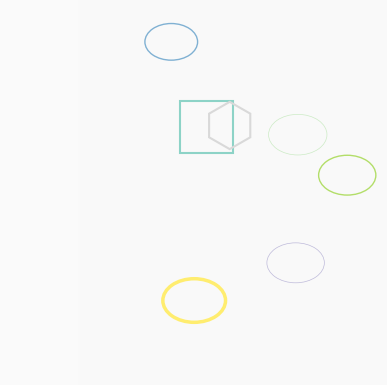[{"shape": "square", "thickness": 1.5, "radius": 0.34, "center": [0.533, 0.669]}, {"shape": "oval", "thickness": 0.5, "radius": 0.37, "center": [0.763, 0.317]}, {"shape": "oval", "thickness": 1, "radius": 0.34, "center": [0.442, 0.891]}, {"shape": "oval", "thickness": 1, "radius": 0.37, "center": [0.896, 0.545]}, {"shape": "hexagon", "thickness": 1.5, "radius": 0.31, "center": [0.593, 0.674]}, {"shape": "oval", "thickness": 0.5, "radius": 0.38, "center": [0.768, 0.65]}, {"shape": "oval", "thickness": 2.5, "radius": 0.4, "center": [0.501, 0.219]}]